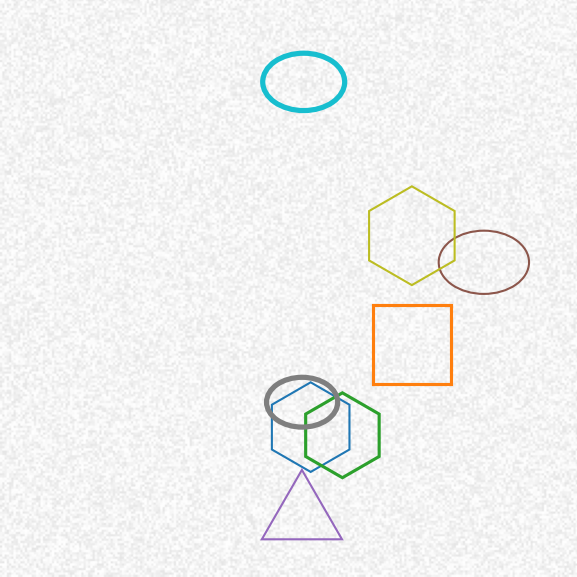[{"shape": "hexagon", "thickness": 1, "radius": 0.39, "center": [0.538, 0.26]}, {"shape": "square", "thickness": 1.5, "radius": 0.34, "center": [0.714, 0.403]}, {"shape": "hexagon", "thickness": 1.5, "radius": 0.37, "center": [0.593, 0.245]}, {"shape": "triangle", "thickness": 1, "radius": 0.4, "center": [0.523, 0.105]}, {"shape": "oval", "thickness": 1, "radius": 0.39, "center": [0.838, 0.545]}, {"shape": "oval", "thickness": 2.5, "radius": 0.31, "center": [0.523, 0.303]}, {"shape": "hexagon", "thickness": 1, "radius": 0.43, "center": [0.713, 0.591]}, {"shape": "oval", "thickness": 2.5, "radius": 0.35, "center": [0.526, 0.857]}]